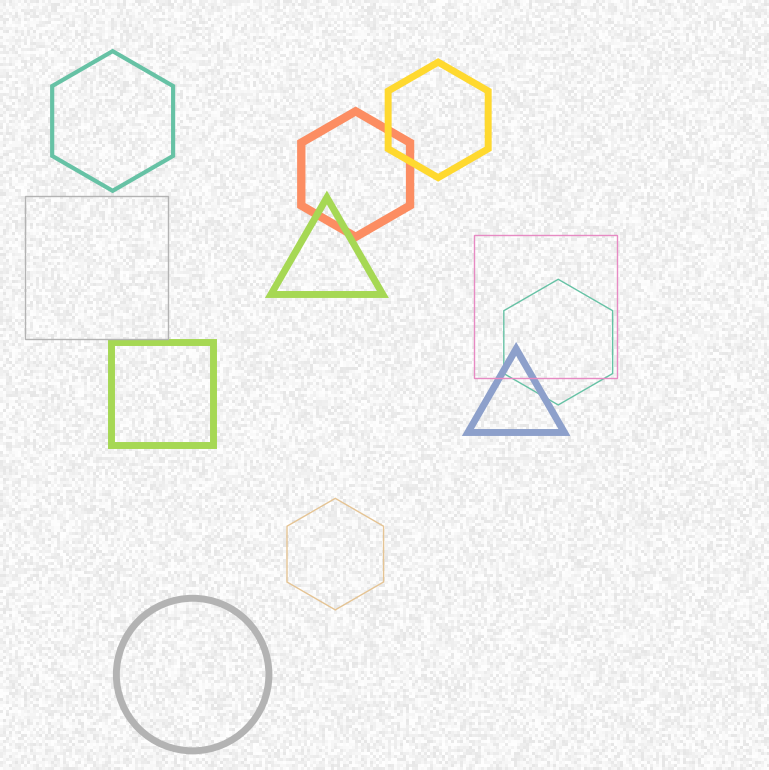[{"shape": "hexagon", "thickness": 1.5, "radius": 0.45, "center": [0.146, 0.843]}, {"shape": "hexagon", "thickness": 0.5, "radius": 0.41, "center": [0.725, 0.556]}, {"shape": "hexagon", "thickness": 3, "radius": 0.41, "center": [0.462, 0.774]}, {"shape": "triangle", "thickness": 2.5, "radius": 0.36, "center": [0.67, 0.475]}, {"shape": "square", "thickness": 0.5, "radius": 0.46, "center": [0.708, 0.602]}, {"shape": "triangle", "thickness": 2.5, "radius": 0.42, "center": [0.425, 0.66]}, {"shape": "square", "thickness": 2.5, "radius": 0.33, "center": [0.21, 0.489]}, {"shape": "hexagon", "thickness": 2.5, "radius": 0.38, "center": [0.569, 0.844]}, {"shape": "hexagon", "thickness": 0.5, "radius": 0.36, "center": [0.435, 0.28]}, {"shape": "circle", "thickness": 2.5, "radius": 0.5, "center": [0.25, 0.124]}, {"shape": "square", "thickness": 0.5, "radius": 0.47, "center": [0.126, 0.653]}]